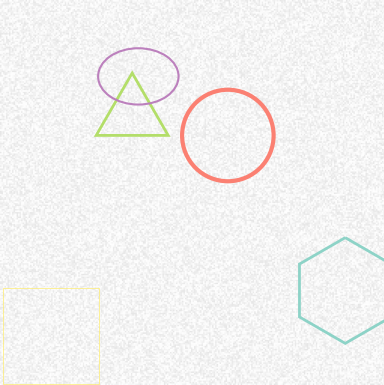[{"shape": "hexagon", "thickness": 2, "radius": 0.69, "center": [0.897, 0.245]}, {"shape": "circle", "thickness": 3, "radius": 0.59, "center": [0.592, 0.648]}, {"shape": "triangle", "thickness": 2, "radius": 0.54, "center": [0.343, 0.702]}, {"shape": "oval", "thickness": 1.5, "radius": 0.52, "center": [0.359, 0.802]}, {"shape": "square", "thickness": 0.5, "radius": 0.63, "center": [0.132, 0.127]}]